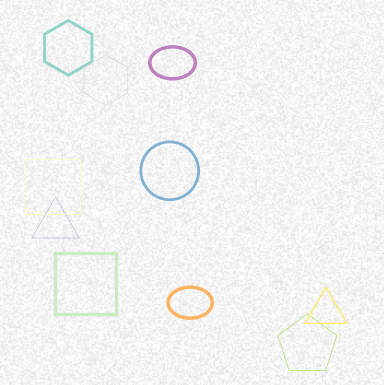[{"shape": "hexagon", "thickness": 2, "radius": 0.36, "center": [0.177, 0.876]}, {"shape": "square", "thickness": 0.5, "radius": 0.36, "center": [0.135, 0.516]}, {"shape": "triangle", "thickness": 0.5, "radius": 0.36, "center": [0.144, 0.417]}, {"shape": "circle", "thickness": 2, "radius": 0.38, "center": [0.441, 0.556]}, {"shape": "oval", "thickness": 2.5, "radius": 0.29, "center": [0.494, 0.214]}, {"shape": "pentagon", "thickness": 0.5, "radius": 0.4, "center": [0.798, 0.103]}, {"shape": "hexagon", "thickness": 0.5, "radius": 0.33, "center": [0.275, 0.792]}, {"shape": "oval", "thickness": 2.5, "radius": 0.3, "center": [0.448, 0.837]}, {"shape": "square", "thickness": 2.5, "radius": 0.39, "center": [0.222, 0.264]}, {"shape": "triangle", "thickness": 1, "radius": 0.31, "center": [0.847, 0.191]}]